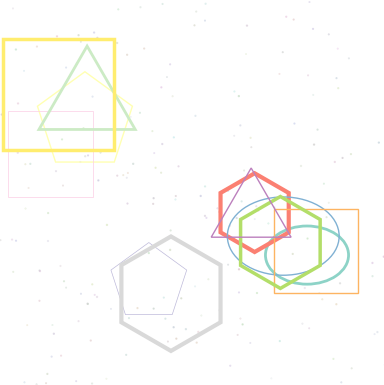[{"shape": "oval", "thickness": 2, "radius": 0.54, "center": [0.797, 0.337]}, {"shape": "pentagon", "thickness": 1, "radius": 0.65, "center": [0.221, 0.684]}, {"shape": "pentagon", "thickness": 0.5, "radius": 0.52, "center": [0.387, 0.267]}, {"shape": "hexagon", "thickness": 3, "radius": 0.51, "center": [0.661, 0.448]}, {"shape": "oval", "thickness": 1, "radius": 0.73, "center": [0.736, 0.387]}, {"shape": "square", "thickness": 1, "radius": 0.55, "center": [0.82, 0.349]}, {"shape": "hexagon", "thickness": 2.5, "radius": 0.6, "center": [0.728, 0.37]}, {"shape": "square", "thickness": 0.5, "radius": 0.55, "center": [0.132, 0.6]}, {"shape": "hexagon", "thickness": 3, "radius": 0.74, "center": [0.444, 0.237]}, {"shape": "triangle", "thickness": 1, "radius": 0.6, "center": [0.652, 0.444]}, {"shape": "triangle", "thickness": 2, "radius": 0.72, "center": [0.226, 0.736]}, {"shape": "square", "thickness": 2.5, "radius": 0.72, "center": [0.152, 0.755]}]